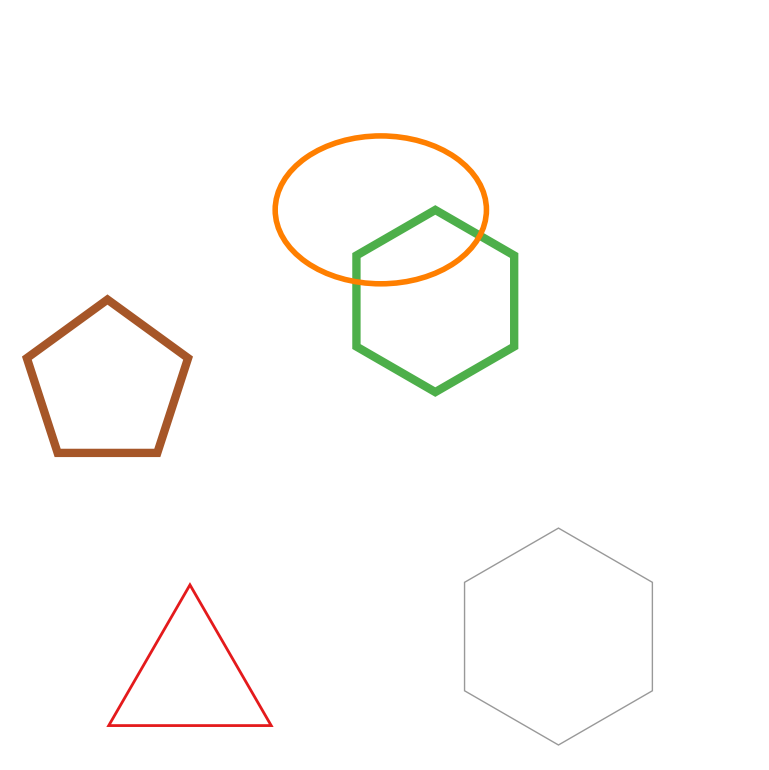[{"shape": "triangle", "thickness": 1, "radius": 0.61, "center": [0.247, 0.119]}, {"shape": "hexagon", "thickness": 3, "radius": 0.59, "center": [0.565, 0.609]}, {"shape": "oval", "thickness": 2, "radius": 0.69, "center": [0.495, 0.727]}, {"shape": "pentagon", "thickness": 3, "radius": 0.55, "center": [0.14, 0.501]}, {"shape": "hexagon", "thickness": 0.5, "radius": 0.7, "center": [0.725, 0.173]}]